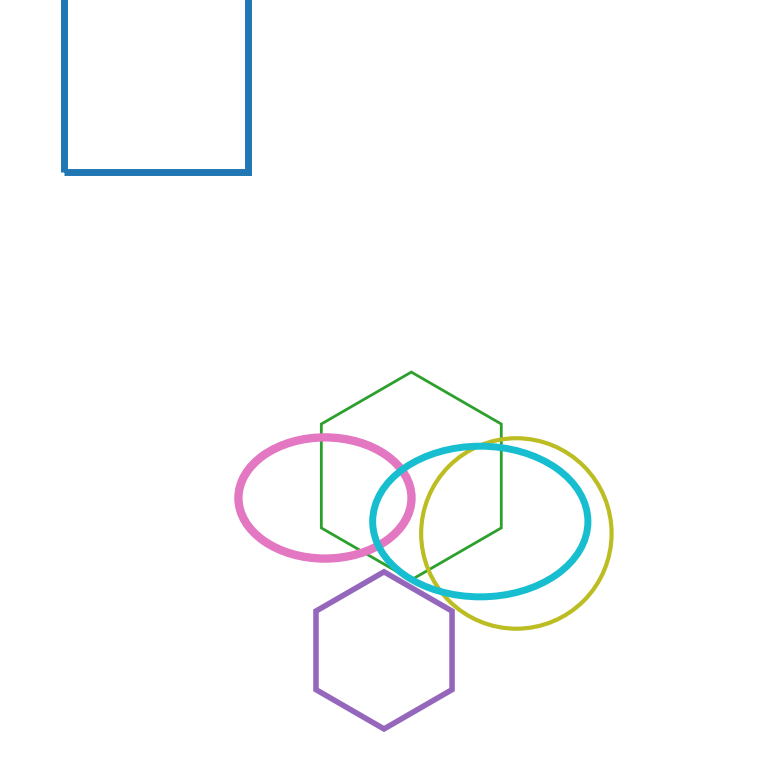[{"shape": "square", "thickness": 2.5, "radius": 0.6, "center": [0.203, 0.897]}, {"shape": "hexagon", "thickness": 1, "radius": 0.67, "center": [0.534, 0.382]}, {"shape": "hexagon", "thickness": 2, "radius": 0.51, "center": [0.499, 0.155]}, {"shape": "oval", "thickness": 3, "radius": 0.56, "center": [0.422, 0.353]}, {"shape": "circle", "thickness": 1.5, "radius": 0.62, "center": [0.671, 0.307]}, {"shape": "oval", "thickness": 2.5, "radius": 0.7, "center": [0.624, 0.323]}]